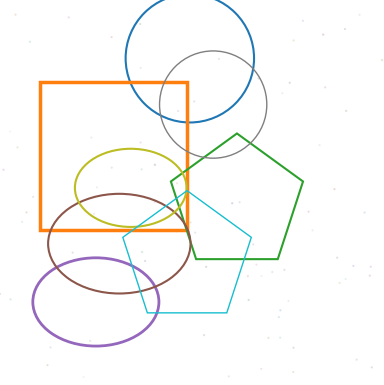[{"shape": "circle", "thickness": 1.5, "radius": 0.83, "center": [0.493, 0.849]}, {"shape": "square", "thickness": 2.5, "radius": 0.96, "center": [0.294, 0.595]}, {"shape": "pentagon", "thickness": 1.5, "radius": 0.9, "center": [0.615, 0.473]}, {"shape": "oval", "thickness": 2, "radius": 0.82, "center": [0.249, 0.216]}, {"shape": "oval", "thickness": 1.5, "radius": 0.92, "center": [0.31, 0.367]}, {"shape": "circle", "thickness": 1, "radius": 0.7, "center": [0.554, 0.728]}, {"shape": "oval", "thickness": 1.5, "radius": 0.73, "center": [0.34, 0.512]}, {"shape": "pentagon", "thickness": 1, "radius": 0.88, "center": [0.486, 0.329]}]